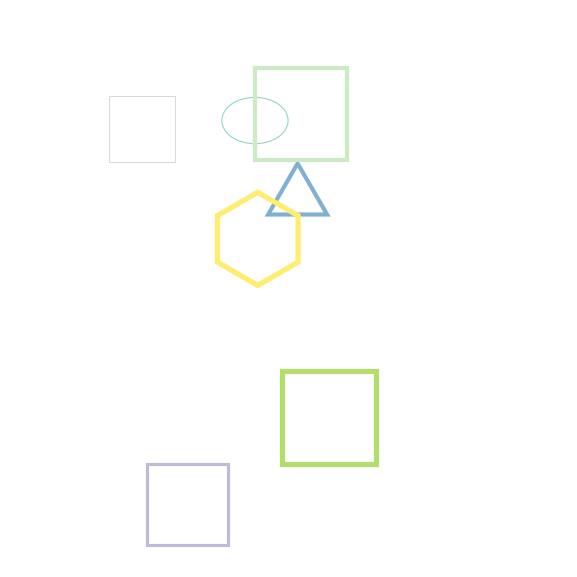[{"shape": "oval", "thickness": 0.5, "radius": 0.29, "center": [0.441, 0.79]}, {"shape": "square", "thickness": 1.5, "radius": 0.35, "center": [0.325, 0.125]}, {"shape": "triangle", "thickness": 2, "radius": 0.29, "center": [0.515, 0.657]}, {"shape": "square", "thickness": 2.5, "radius": 0.4, "center": [0.57, 0.276]}, {"shape": "square", "thickness": 0.5, "radius": 0.29, "center": [0.246, 0.775]}, {"shape": "square", "thickness": 2, "radius": 0.4, "center": [0.521, 0.802]}, {"shape": "hexagon", "thickness": 2.5, "radius": 0.4, "center": [0.446, 0.586]}]